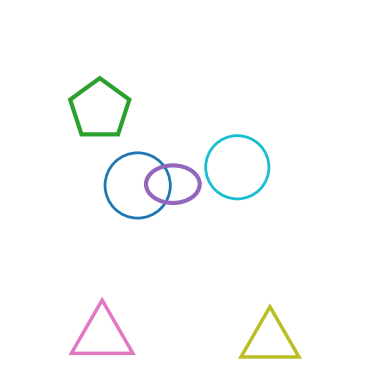[{"shape": "circle", "thickness": 2, "radius": 0.42, "center": [0.358, 0.518]}, {"shape": "pentagon", "thickness": 3, "radius": 0.4, "center": [0.259, 0.716]}, {"shape": "oval", "thickness": 3, "radius": 0.35, "center": [0.449, 0.522]}, {"shape": "triangle", "thickness": 2.5, "radius": 0.46, "center": [0.265, 0.128]}, {"shape": "triangle", "thickness": 2.5, "radius": 0.43, "center": [0.701, 0.116]}, {"shape": "circle", "thickness": 2, "radius": 0.41, "center": [0.616, 0.566]}]